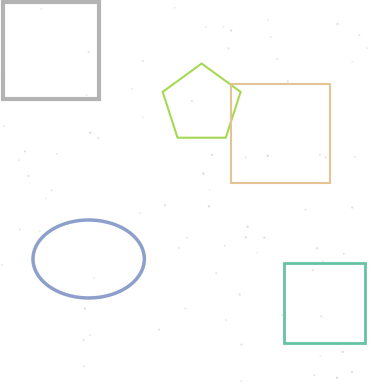[{"shape": "square", "thickness": 2, "radius": 0.52, "center": [0.843, 0.212]}, {"shape": "oval", "thickness": 2.5, "radius": 0.72, "center": [0.23, 0.327]}, {"shape": "pentagon", "thickness": 1.5, "radius": 0.53, "center": [0.524, 0.728]}, {"shape": "square", "thickness": 1.5, "radius": 0.64, "center": [0.729, 0.653]}, {"shape": "square", "thickness": 3, "radius": 0.63, "center": [0.133, 0.869]}]